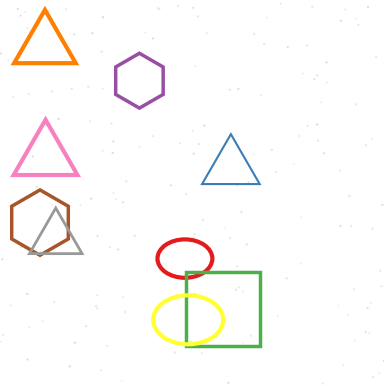[{"shape": "oval", "thickness": 3, "radius": 0.36, "center": [0.48, 0.328]}, {"shape": "triangle", "thickness": 1.5, "radius": 0.43, "center": [0.6, 0.565]}, {"shape": "square", "thickness": 2.5, "radius": 0.48, "center": [0.58, 0.198]}, {"shape": "hexagon", "thickness": 2.5, "radius": 0.36, "center": [0.362, 0.79]}, {"shape": "triangle", "thickness": 3, "radius": 0.46, "center": [0.117, 0.882]}, {"shape": "oval", "thickness": 3, "radius": 0.45, "center": [0.489, 0.169]}, {"shape": "hexagon", "thickness": 2.5, "radius": 0.42, "center": [0.104, 0.422]}, {"shape": "triangle", "thickness": 3, "radius": 0.48, "center": [0.118, 0.593]}, {"shape": "triangle", "thickness": 2, "radius": 0.39, "center": [0.145, 0.381]}]